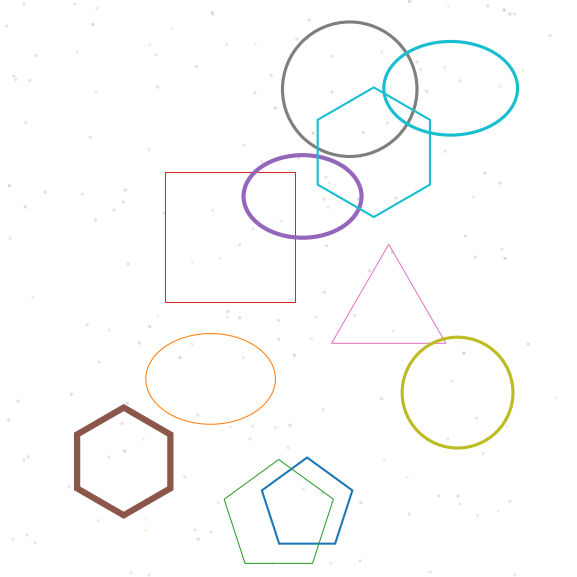[{"shape": "pentagon", "thickness": 1, "radius": 0.41, "center": [0.532, 0.124]}, {"shape": "oval", "thickness": 0.5, "radius": 0.56, "center": [0.365, 0.343]}, {"shape": "pentagon", "thickness": 0.5, "radius": 0.5, "center": [0.483, 0.104]}, {"shape": "square", "thickness": 0.5, "radius": 0.56, "center": [0.399, 0.588]}, {"shape": "oval", "thickness": 2, "radius": 0.51, "center": [0.524, 0.659]}, {"shape": "hexagon", "thickness": 3, "radius": 0.47, "center": [0.214, 0.2]}, {"shape": "triangle", "thickness": 0.5, "radius": 0.57, "center": [0.673, 0.462]}, {"shape": "circle", "thickness": 1.5, "radius": 0.58, "center": [0.606, 0.845]}, {"shape": "circle", "thickness": 1.5, "radius": 0.48, "center": [0.792, 0.319]}, {"shape": "hexagon", "thickness": 1, "radius": 0.56, "center": [0.647, 0.736]}, {"shape": "oval", "thickness": 1.5, "radius": 0.58, "center": [0.78, 0.846]}]